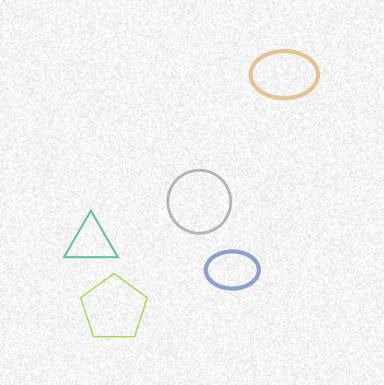[{"shape": "triangle", "thickness": 1.5, "radius": 0.4, "center": [0.236, 0.372]}, {"shape": "oval", "thickness": 3, "radius": 0.34, "center": [0.603, 0.299]}, {"shape": "pentagon", "thickness": 1, "radius": 0.45, "center": [0.296, 0.199]}, {"shape": "oval", "thickness": 3, "radius": 0.44, "center": [0.739, 0.806]}, {"shape": "circle", "thickness": 2, "radius": 0.41, "center": [0.518, 0.476]}]